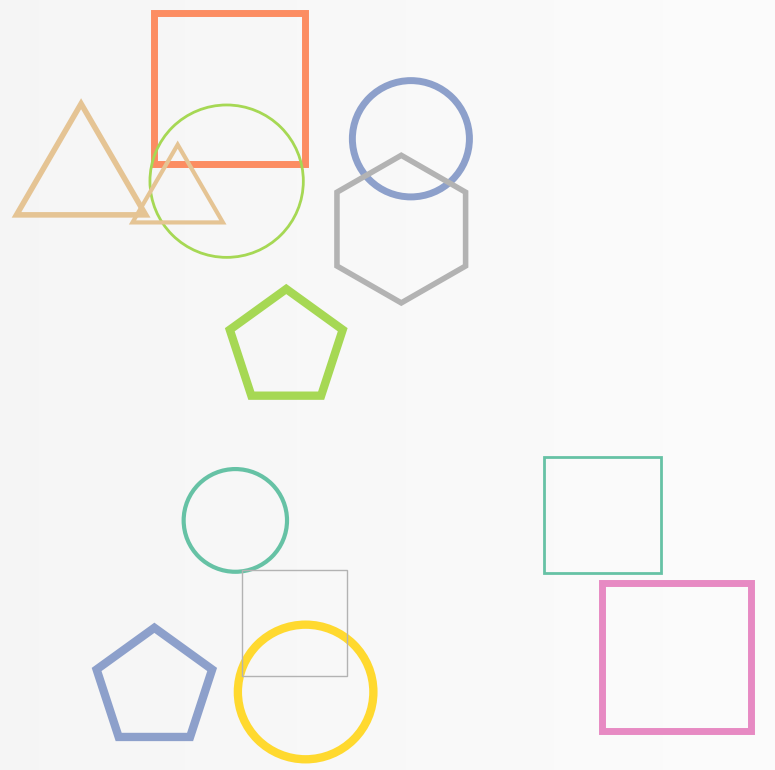[{"shape": "square", "thickness": 1, "radius": 0.37, "center": [0.777, 0.331]}, {"shape": "circle", "thickness": 1.5, "radius": 0.33, "center": [0.304, 0.324]}, {"shape": "square", "thickness": 2.5, "radius": 0.49, "center": [0.296, 0.885]}, {"shape": "circle", "thickness": 2.5, "radius": 0.38, "center": [0.53, 0.82]}, {"shape": "pentagon", "thickness": 3, "radius": 0.39, "center": [0.199, 0.106]}, {"shape": "square", "thickness": 2.5, "radius": 0.48, "center": [0.873, 0.147]}, {"shape": "circle", "thickness": 1, "radius": 0.49, "center": [0.292, 0.765]}, {"shape": "pentagon", "thickness": 3, "radius": 0.38, "center": [0.369, 0.548]}, {"shape": "circle", "thickness": 3, "radius": 0.44, "center": [0.394, 0.101]}, {"shape": "triangle", "thickness": 2, "radius": 0.48, "center": [0.105, 0.769]}, {"shape": "triangle", "thickness": 1.5, "radius": 0.34, "center": [0.229, 0.745]}, {"shape": "hexagon", "thickness": 2, "radius": 0.48, "center": [0.518, 0.702]}, {"shape": "square", "thickness": 0.5, "radius": 0.34, "center": [0.38, 0.191]}]